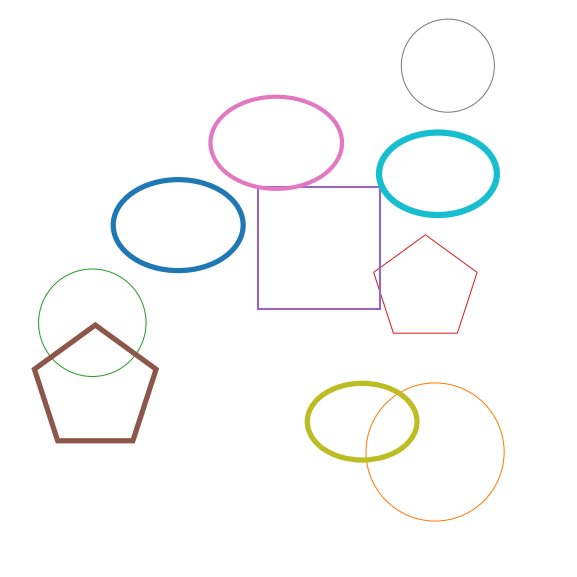[{"shape": "oval", "thickness": 2.5, "radius": 0.56, "center": [0.309, 0.609]}, {"shape": "circle", "thickness": 0.5, "radius": 0.6, "center": [0.753, 0.216]}, {"shape": "circle", "thickness": 0.5, "radius": 0.47, "center": [0.16, 0.44]}, {"shape": "pentagon", "thickness": 0.5, "radius": 0.47, "center": [0.737, 0.498]}, {"shape": "square", "thickness": 1, "radius": 0.53, "center": [0.552, 0.57]}, {"shape": "pentagon", "thickness": 2.5, "radius": 0.55, "center": [0.165, 0.326]}, {"shape": "oval", "thickness": 2, "radius": 0.57, "center": [0.478, 0.752]}, {"shape": "circle", "thickness": 0.5, "radius": 0.4, "center": [0.775, 0.885]}, {"shape": "oval", "thickness": 2.5, "radius": 0.47, "center": [0.627, 0.269]}, {"shape": "oval", "thickness": 3, "radius": 0.51, "center": [0.758, 0.698]}]